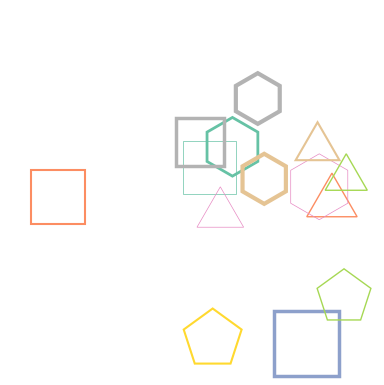[{"shape": "hexagon", "thickness": 2, "radius": 0.38, "center": [0.604, 0.619]}, {"shape": "square", "thickness": 0.5, "radius": 0.34, "center": [0.543, 0.565]}, {"shape": "square", "thickness": 1.5, "radius": 0.35, "center": [0.15, 0.488]}, {"shape": "triangle", "thickness": 1, "radius": 0.38, "center": [0.862, 0.475]}, {"shape": "square", "thickness": 2.5, "radius": 0.42, "center": [0.797, 0.107]}, {"shape": "hexagon", "thickness": 0.5, "radius": 0.43, "center": [0.829, 0.515]}, {"shape": "triangle", "thickness": 0.5, "radius": 0.35, "center": [0.572, 0.445]}, {"shape": "triangle", "thickness": 1, "radius": 0.32, "center": [0.899, 0.537]}, {"shape": "pentagon", "thickness": 1, "radius": 0.37, "center": [0.894, 0.228]}, {"shape": "pentagon", "thickness": 1.5, "radius": 0.4, "center": [0.552, 0.12]}, {"shape": "triangle", "thickness": 1.5, "radius": 0.33, "center": [0.825, 0.617]}, {"shape": "hexagon", "thickness": 3, "radius": 0.33, "center": [0.686, 0.536]}, {"shape": "hexagon", "thickness": 3, "radius": 0.33, "center": [0.67, 0.744]}, {"shape": "square", "thickness": 2.5, "radius": 0.31, "center": [0.519, 0.631]}]